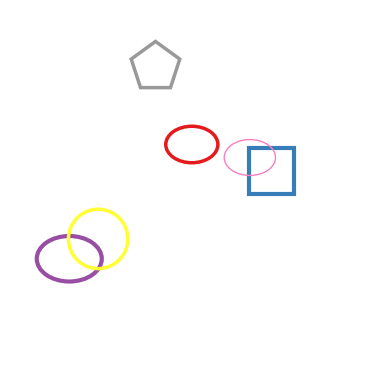[{"shape": "oval", "thickness": 2.5, "radius": 0.34, "center": [0.498, 0.625]}, {"shape": "square", "thickness": 3, "radius": 0.3, "center": [0.706, 0.556]}, {"shape": "oval", "thickness": 3, "radius": 0.42, "center": [0.18, 0.328]}, {"shape": "circle", "thickness": 2.5, "radius": 0.39, "center": [0.255, 0.379]}, {"shape": "oval", "thickness": 1, "radius": 0.33, "center": [0.649, 0.591]}, {"shape": "pentagon", "thickness": 2.5, "radius": 0.33, "center": [0.404, 0.826]}]